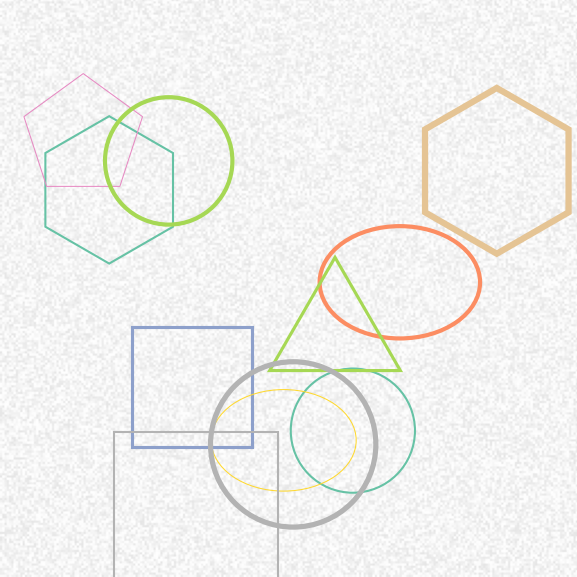[{"shape": "hexagon", "thickness": 1, "radius": 0.64, "center": [0.189, 0.67]}, {"shape": "circle", "thickness": 1, "radius": 0.54, "center": [0.611, 0.253]}, {"shape": "oval", "thickness": 2, "radius": 0.69, "center": [0.692, 0.51]}, {"shape": "square", "thickness": 1.5, "radius": 0.52, "center": [0.333, 0.329]}, {"shape": "pentagon", "thickness": 0.5, "radius": 0.54, "center": [0.144, 0.764]}, {"shape": "triangle", "thickness": 1.5, "radius": 0.65, "center": [0.58, 0.423]}, {"shape": "circle", "thickness": 2, "radius": 0.55, "center": [0.292, 0.721]}, {"shape": "oval", "thickness": 0.5, "radius": 0.63, "center": [0.491, 0.237]}, {"shape": "hexagon", "thickness": 3, "radius": 0.72, "center": [0.86, 0.703]}, {"shape": "square", "thickness": 1, "radius": 0.71, "center": [0.339, 0.109]}, {"shape": "circle", "thickness": 2.5, "radius": 0.72, "center": [0.508, 0.23]}]